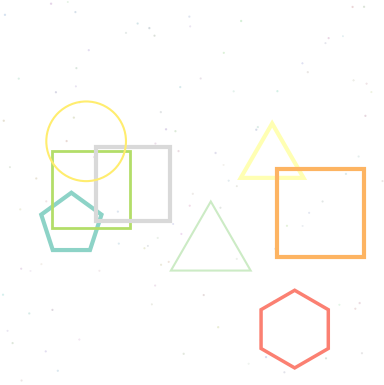[{"shape": "pentagon", "thickness": 3, "radius": 0.41, "center": [0.185, 0.417]}, {"shape": "triangle", "thickness": 3, "radius": 0.47, "center": [0.707, 0.585]}, {"shape": "hexagon", "thickness": 2.5, "radius": 0.5, "center": [0.765, 0.145]}, {"shape": "square", "thickness": 3, "radius": 0.57, "center": [0.832, 0.446]}, {"shape": "square", "thickness": 2, "radius": 0.5, "center": [0.237, 0.508]}, {"shape": "square", "thickness": 3, "radius": 0.48, "center": [0.345, 0.522]}, {"shape": "triangle", "thickness": 1.5, "radius": 0.6, "center": [0.547, 0.357]}, {"shape": "circle", "thickness": 1.5, "radius": 0.52, "center": [0.224, 0.633]}]